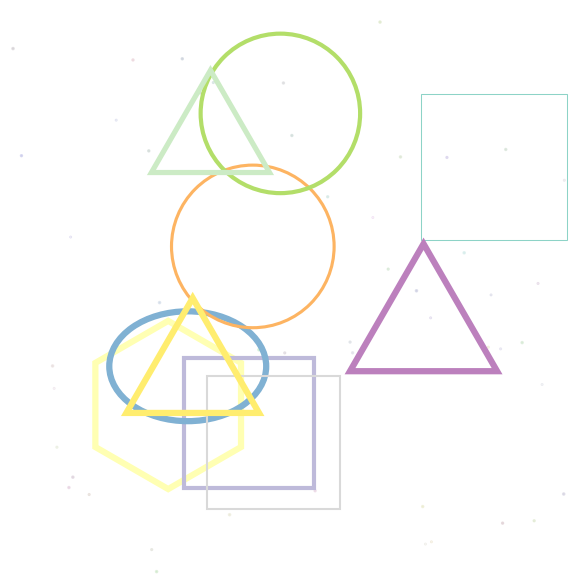[{"shape": "square", "thickness": 0.5, "radius": 0.63, "center": [0.856, 0.71]}, {"shape": "hexagon", "thickness": 3, "radius": 0.73, "center": [0.291, 0.298]}, {"shape": "square", "thickness": 2, "radius": 0.56, "center": [0.432, 0.267]}, {"shape": "oval", "thickness": 3, "radius": 0.68, "center": [0.325, 0.365]}, {"shape": "circle", "thickness": 1.5, "radius": 0.7, "center": [0.438, 0.572]}, {"shape": "circle", "thickness": 2, "radius": 0.69, "center": [0.486, 0.803]}, {"shape": "square", "thickness": 1, "radius": 0.58, "center": [0.473, 0.233]}, {"shape": "triangle", "thickness": 3, "radius": 0.74, "center": [0.733, 0.43]}, {"shape": "triangle", "thickness": 2.5, "radius": 0.59, "center": [0.364, 0.759]}, {"shape": "triangle", "thickness": 3, "radius": 0.66, "center": [0.334, 0.35]}]